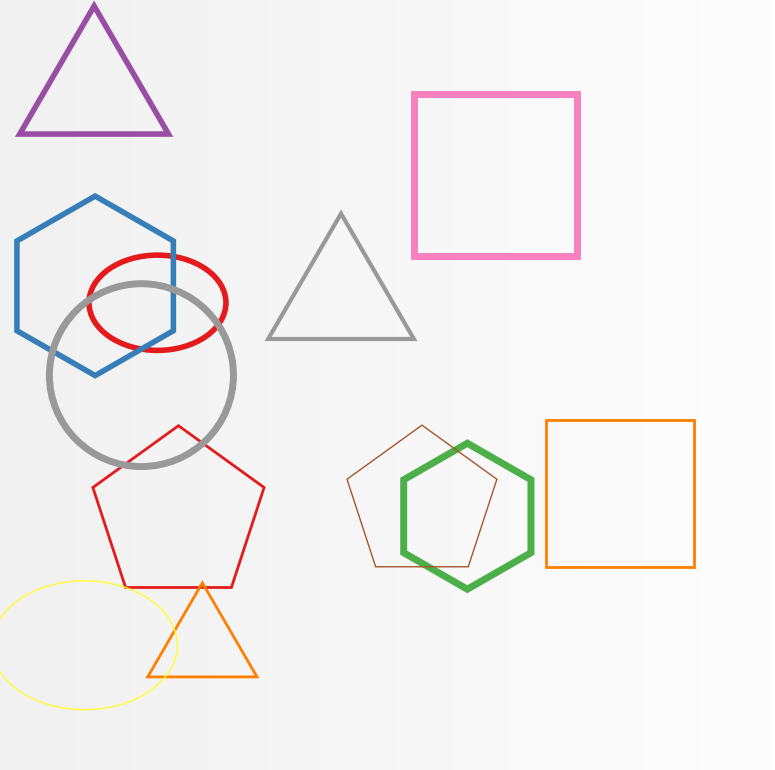[{"shape": "oval", "thickness": 2, "radius": 0.44, "center": [0.203, 0.607]}, {"shape": "pentagon", "thickness": 1, "radius": 0.58, "center": [0.23, 0.331]}, {"shape": "hexagon", "thickness": 2, "radius": 0.58, "center": [0.123, 0.629]}, {"shape": "hexagon", "thickness": 2.5, "radius": 0.47, "center": [0.603, 0.33]}, {"shape": "triangle", "thickness": 2, "radius": 0.55, "center": [0.121, 0.881]}, {"shape": "triangle", "thickness": 1, "radius": 0.41, "center": [0.261, 0.162]}, {"shape": "square", "thickness": 1, "radius": 0.48, "center": [0.8, 0.36]}, {"shape": "oval", "thickness": 0.5, "radius": 0.6, "center": [0.109, 0.162]}, {"shape": "pentagon", "thickness": 0.5, "radius": 0.51, "center": [0.544, 0.346]}, {"shape": "square", "thickness": 2.5, "radius": 0.53, "center": [0.639, 0.773]}, {"shape": "circle", "thickness": 2.5, "radius": 0.59, "center": [0.182, 0.513]}, {"shape": "triangle", "thickness": 1.5, "radius": 0.54, "center": [0.44, 0.614]}]